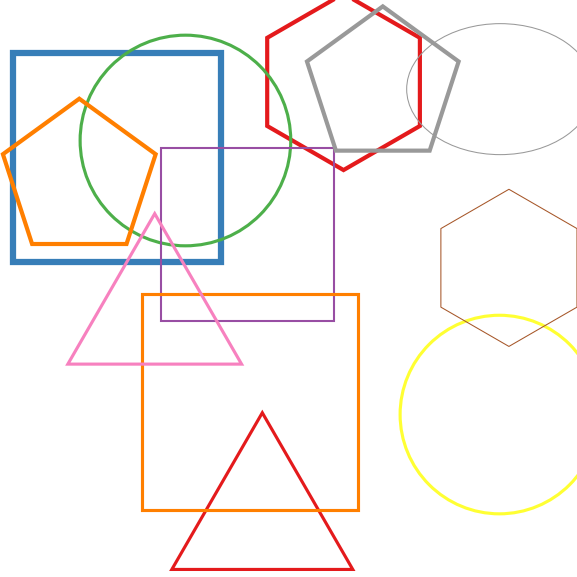[{"shape": "triangle", "thickness": 1.5, "radius": 0.9, "center": [0.454, 0.104]}, {"shape": "hexagon", "thickness": 2, "radius": 0.76, "center": [0.595, 0.857]}, {"shape": "square", "thickness": 3, "radius": 0.9, "center": [0.203, 0.727]}, {"shape": "circle", "thickness": 1.5, "radius": 0.91, "center": [0.321, 0.756]}, {"shape": "square", "thickness": 1, "radius": 0.75, "center": [0.428, 0.593]}, {"shape": "square", "thickness": 1.5, "radius": 0.93, "center": [0.433, 0.303]}, {"shape": "pentagon", "thickness": 2, "radius": 0.7, "center": [0.137, 0.689]}, {"shape": "circle", "thickness": 1.5, "radius": 0.86, "center": [0.865, 0.281]}, {"shape": "hexagon", "thickness": 0.5, "radius": 0.68, "center": [0.881, 0.535]}, {"shape": "triangle", "thickness": 1.5, "radius": 0.87, "center": [0.268, 0.455]}, {"shape": "oval", "thickness": 0.5, "radius": 0.81, "center": [0.866, 0.845]}, {"shape": "pentagon", "thickness": 2, "radius": 0.69, "center": [0.663, 0.85]}]